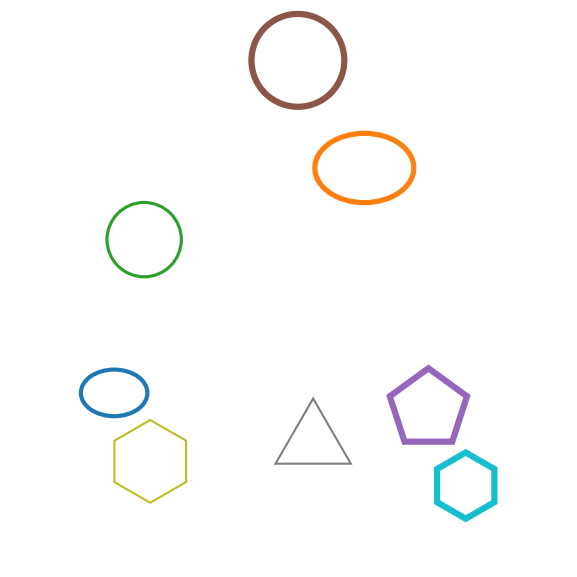[{"shape": "oval", "thickness": 2, "radius": 0.29, "center": [0.198, 0.319]}, {"shape": "oval", "thickness": 2.5, "radius": 0.43, "center": [0.631, 0.708]}, {"shape": "circle", "thickness": 1.5, "radius": 0.32, "center": [0.25, 0.584]}, {"shape": "pentagon", "thickness": 3, "radius": 0.35, "center": [0.742, 0.291]}, {"shape": "circle", "thickness": 3, "radius": 0.4, "center": [0.516, 0.895]}, {"shape": "triangle", "thickness": 1, "radius": 0.38, "center": [0.542, 0.234]}, {"shape": "hexagon", "thickness": 1, "radius": 0.36, "center": [0.26, 0.2]}, {"shape": "hexagon", "thickness": 3, "radius": 0.29, "center": [0.806, 0.158]}]